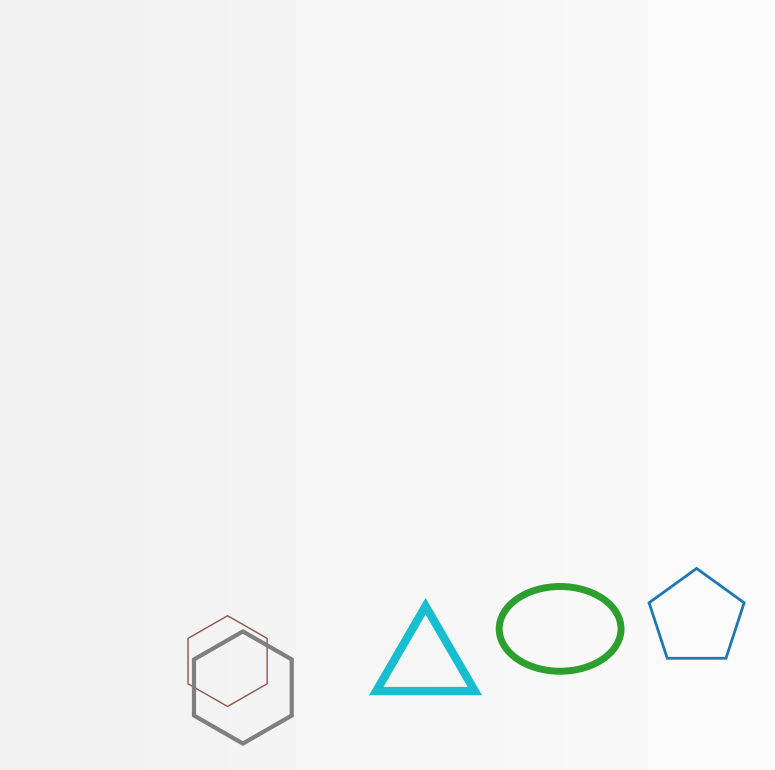[{"shape": "pentagon", "thickness": 1, "radius": 0.32, "center": [0.899, 0.197]}, {"shape": "oval", "thickness": 2.5, "radius": 0.39, "center": [0.723, 0.183]}, {"shape": "hexagon", "thickness": 0.5, "radius": 0.29, "center": [0.294, 0.141]}, {"shape": "hexagon", "thickness": 1.5, "radius": 0.36, "center": [0.313, 0.107]}, {"shape": "triangle", "thickness": 3, "radius": 0.37, "center": [0.549, 0.139]}]